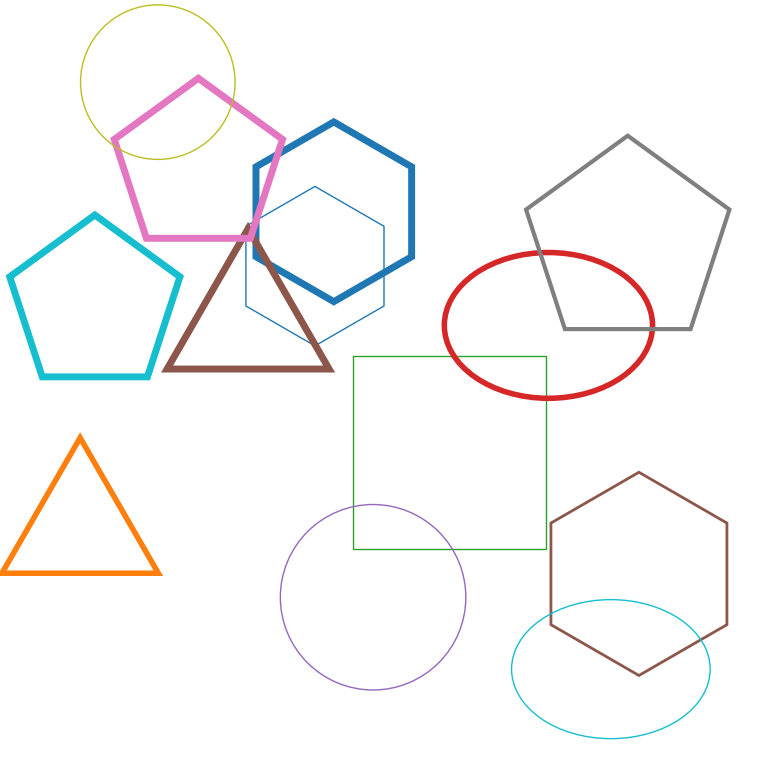[{"shape": "hexagon", "thickness": 2.5, "radius": 0.58, "center": [0.434, 0.725]}, {"shape": "hexagon", "thickness": 0.5, "radius": 0.52, "center": [0.409, 0.654]}, {"shape": "triangle", "thickness": 2, "radius": 0.59, "center": [0.104, 0.314]}, {"shape": "square", "thickness": 0.5, "radius": 0.63, "center": [0.584, 0.412]}, {"shape": "oval", "thickness": 2, "radius": 0.68, "center": [0.712, 0.577]}, {"shape": "circle", "thickness": 0.5, "radius": 0.6, "center": [0.485, 0.224]}, {"shape": "triangle", "thickness": 2.5, "radius": 0.61, "center": [0.322, 0.581]}, {"shape": "hexagon", "thickness": 1, "radius": 0.66, "center": [0.83, 0.255]}, {"shape": "pentagon", "thickness": 2.5, "radius": 0.57, "center": [0.258, 0.783]}, {"shape": "pentagon", "thickness": 1.5, "radius": 0.69, "center": [0.815, 0.685]}, {"shape": "circle", "thickness": 0.5, "radius": 0.5, "center": [0.205, 0.893]}, {"shape": "pentagon", "thickness": 2.5, "radius": 0.58, "center": [0.123, 0.605]}, {"shape": "oval", "thickness": 0.5, "radius": 0.64, "center": [0.793, 0.131]}]